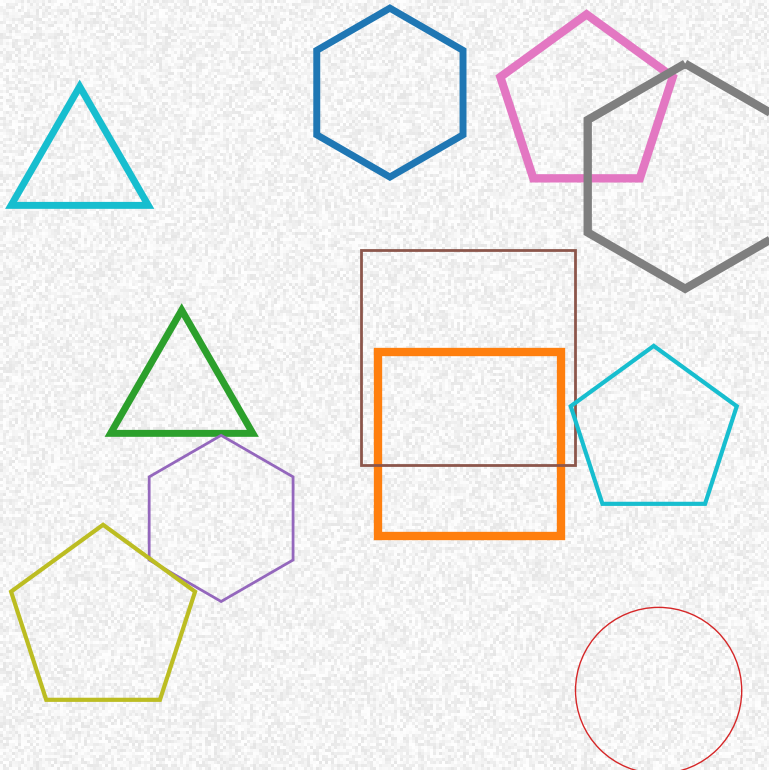[{"shape": "hexagon", "thickness": 2.5, "radius": 0.55, "center": [0.506, 0.88]}, {"shape": "square", "thickness": 3, "radius": 0.6, "center": [0.61, 0.423]}, {"shape": "triangle", "thickness": 2.5, "radius": 0.53, "center": [0.236, 0.491]}, {"shape": "circle", "thickness": 0.5, "radius": 0.54, "center": [0.855, 0.103]}, {"shape": "hexagon", "thickness": 1, "radius": 0.54, "center": [0.287, 0.327]}, {"shape": "square", "thickness": 1, "radius": 0.7, "center": [0.608, 0.536]}, {"shape": "pentagon", "thickness": 3, "radius": 0.59, "center": [0.762, 0.864]}, {"shape": "hexagon", "thickness": 3, "radius": 0.73, "center": [0.89, 0.771]}, {"shape": "pentagon", "thickness": 1.5, "radius": 0.63, "center": [0.134, 0.193]}, {"shape": "pentagon", "thickness": 1.5, "radius": 0.57, "center": [0.849, 0.437]}, {"shape": "triangle", "thickness": 2.5, "radius": 0.51, "center": [0.104, 0.785]}]